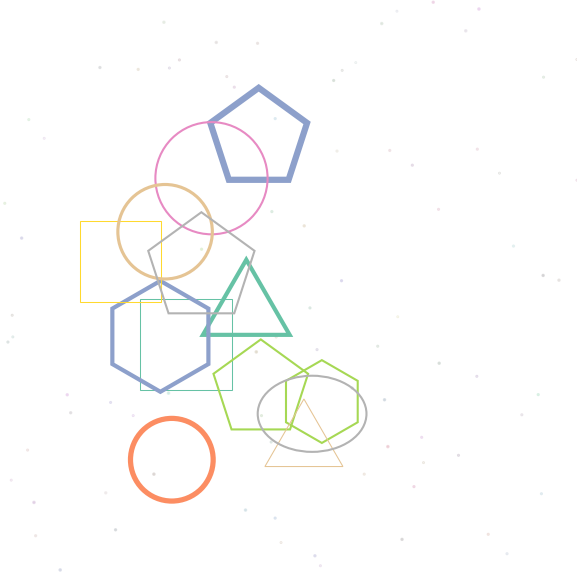[{"shape": "square", "thickness": 0.5, "radius": 0.4, "center": [0.322, 0.402]}, {"shape": "triangle", "thickness": 2, "radius": 0.43, "center": [0.426, 0.463]}, {"shape": "circle", "thickness": 2.5, "radius": 0.36, "center": [0.298, 0.203]}, {"shape": "hexagon", "thickness": 2, "radius": 0.48, "center": [0.278, 0.417]}, {"shape": "pentagon", "thickness": 3, "radius": 0.44, "center": [0.448, 0.759]}, {"shape": "circle", "thickness": 1, "radius": 0.49, "center": [0.366, 0.691]}, {"shape": "pentagon", "thickness": 1, "radius": 0.43, "center": [0.452, 0.325]}, {"shape": "hexagon", "thickness": 1, "radius": 0.36, "center": [0.557, 0.304]}, {"shape": "square", "thickness": 0.5, "radius": 0.35, "center": [0.208, 0.546]}, {"shape": "circle", "thickness": 1.5, "radius": 0.41, "center": [0.286, 0.598]}, {"shape": "triangle", "thickness": 0.5, "radius": 0.39, "center": [0.526, 0.23]}, {"shape": "pentagon", "thickness": 1, "radius": 0.48, "center": [0.349, 0.535]}, {"shape": "oval", "thickness": 1, "radius": 0.47, "center": [0.54, 0.283]}]